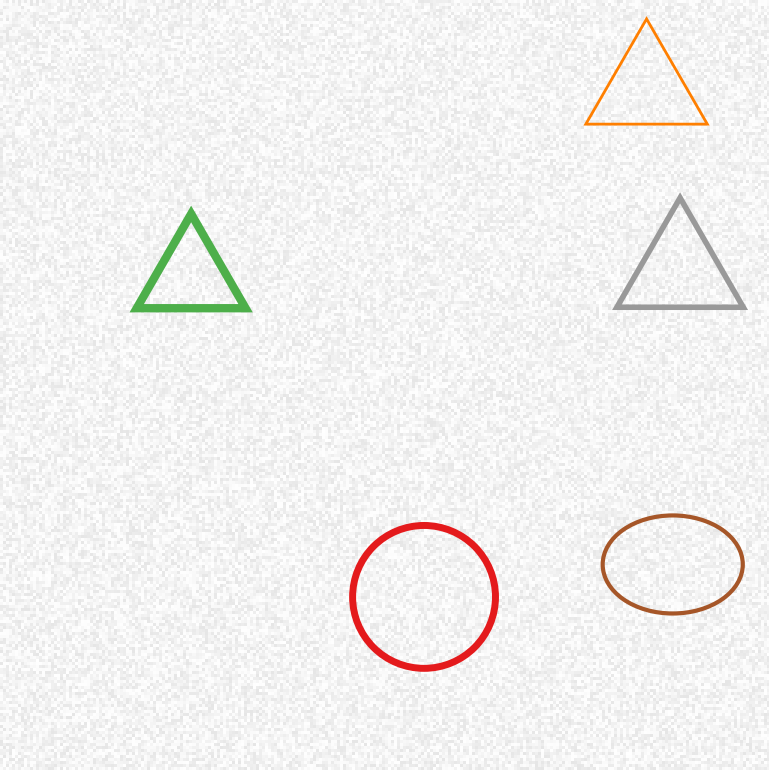[{"shape": "circle", "thickness": 2.5, "radius": 0.46, "center": [0.551, 0.225]}, {"shape": "triangle", "thickness": 3, "radius": 0.41, "center": [0.248, 0.641]}, {"shape": "triangle", "thickness": 1, "radius": 0.46, "center": [0.84, 0.884]}, {"shape": "oval", "thickness": 1.5, "radius": 0.45, "center": [0.874, 0.267]}, {"shape": "triangle", "thickness": 2, "radius": 0.47, "center": [0.883, 0.648]}]